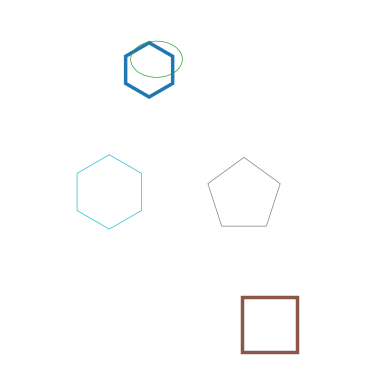[{"shape": "hexagon", "thickness": 2.5, "radius": 0.35, "center": [0.387, 0.819]}, {"shape": "oval", "thickness": 0.5, "radius": 0.34, "center": [0.407, 0.846]}, {"shape": "square", "thickness": 2.5, "radius": 0.36, "center": [0.7, 0.157]}, {"shape": "pentagon", "thickness": 0.5, "radius": 0.49, "center": [0.634, 0.492]}, {"shape": "hexagon", "thickness": 0.5, "radius": 0.48, "center": [0.284, 0.501]}]